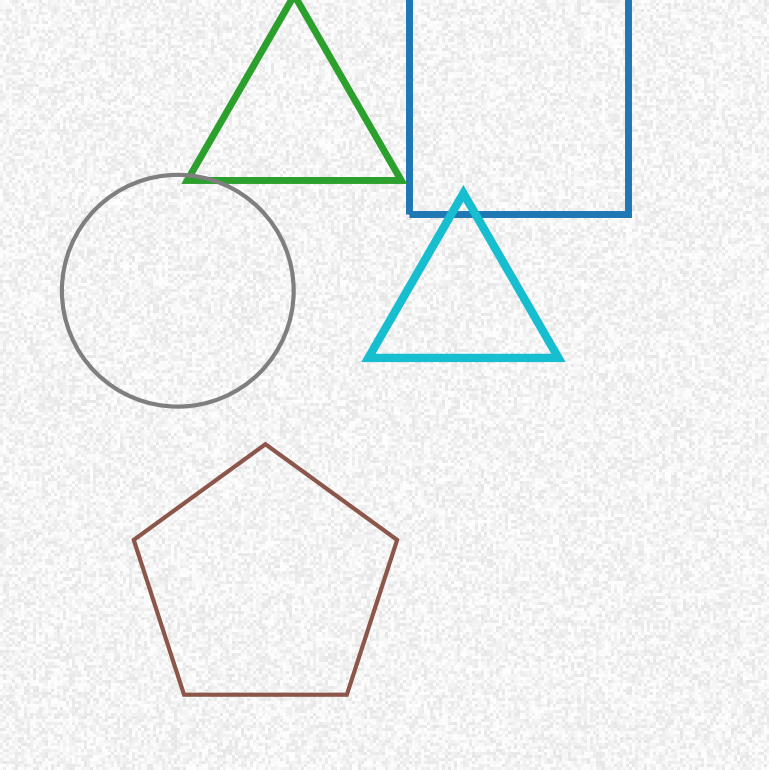[{"shape": "square", "thickness": 2.5, "radius": 0.71, "center": [0.673, 0.865]}, {"shape": "triangle", "thickness": 2.5, "radius": 0.8, "center": [0.382, 0.846]}, {"shape": "pentagon", "thickness": 1.5, "radius": 0.9, "center": [0.345, 0.243]}, {"shape": "circle", "thickness": 1.5, "radius": 0.75, "center": [0.231, 0.622]}, {"shape": "triangle", "thickness": 3, "radius": 0.71, "center": [0.602, 0.606]}]